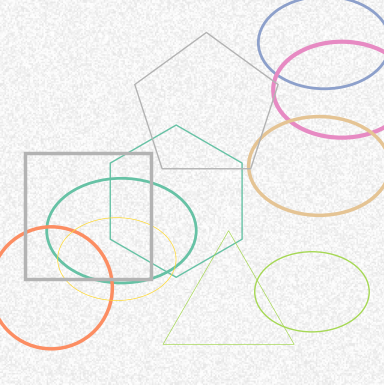[{"shape": "hexagon", "thickness": 1, "radius": 0.99, "center": [0.458, 0.478]}, {"shape": "oval", "thickness": 2, "radius": 0.97, "center": [0.315, 0.401]}, {"shape": "circle", "thickness": 2.5, "radius": 0.79, "center": [0.133, 0.252]}, {"shape": "oval", "thickness": 2, "radius": 0.86, "center": [0.842, 0.889]}, {"shape": "oval", "thickness": 3, "radius": 0.89, "center": [0.888, 0.767]}, {"shape": "oval", "thickness": 1, "radius": 0.74, "center": [0.81, 0.242]}, {"shape": "triangle", "thickness": 0.5, "radius": 0.98, "center": [0.594, 0.204]}, {"shape": "oval", "thickness": 0.5, "radius": 0.77, "center": [0.304, 0.327]}, {"shape": "oval", "thickness": 2.5, "radius": 0.92, "center": [0.829, 0.569]}, {"shape": "square", "thickness": 2.5, "radius": 0.82, "center": [0.229, 0.438]}, {"shape": "pentagon", "thickness": 1, "radius": 0.98, "center": [0.536, 0.72]}]